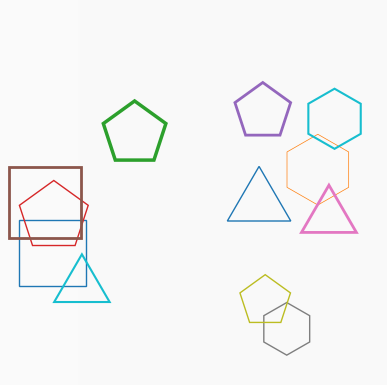[{"shape": "triangle", "thickness": 1, "radius": 0.47, "center": [0.669, 0.473]}, {"shape": "square", "thickness": 1, "radius": 0.43, "center": [0.135, 0.343]}, {"shape": "hexagon", "thickness": 0.5, "radius": 0.46, "center": [0.82, 0.559]}, {"shape": "pentagon", "thickness": 2.5, "radius": 0.42, "center": [0.347, 0.653]}, {"shape": "pentagon", "thickness": 1, "radius": 0.47, "center": [0.139, 0.438]}, {"shape": "pentagon", "thickness": 2, "radius": 0.38, "center": [0.678, 0.71]}, {"shape": "square", "thickness": 2, "radius": 0.46, "center": [0.116, 0.473]}, {"shape": "triangle", "thickness": 2, "radius": 0.41, "center": [0.849, 0.437]}, {"shape": "hexagon", "thickness": 1, "radius": 0.34, "center": [0.74, 0.146]}, {"shape": "pentagon", "thickness": 1, "radius": 0.34, "center": [0.684, 0.218]}, {"shape": "hexagon", "thickness": 1.5, "radius": 0.39, "center": [0.863, 0.691]}, {"shape": "triangle", "thickness": 1.5, "radius": 0.41, "center": [0.211, 0.257]}]